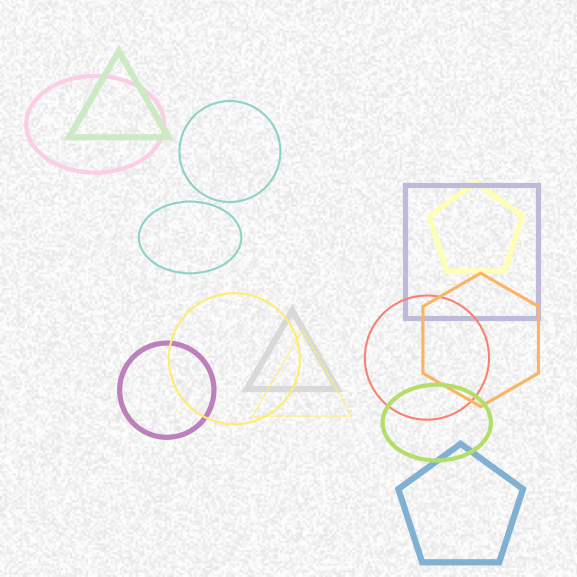[{"shape": "circle", "thickness": 1, "radius": 0.44, "center": [0.398, 0.737]}, {"shape": "oval", "thickness": 1, "radius": 0.44, "center": [0.329, 0.588]}, {"shape": "pentagon", "thickness": 2.5, "radius": 0.42, "center": [0.824, 0.598]}, {"shape": "square", "thickness": 2.5, "radius": 0.58, "center": [0.817, 0.564]}, {"shape": "circle", "thickness": 1, "radius": 0.54, "center": [0.739, 0.38]}, {"shape": "pentagon", "thickness": 3, "radius": 0.57, "center": [0.798, 0.117]}, {"shape": "hexagon", "thickness": 1.5, "radius": 0.58, "center": [0.832, 0.411]}, {"shape": "oval", "thickness": 2, "radius": 0.47, "center": [0.756, 0.267]}, {"shape": "oval", "thickness": 2, "radius": 0.6, "center": [0.165, 0.784]}, {"shape": "triangle", "thickness": 3, "radius": 0.45, "center": [0.506, 0.371]}, {"shape": "circle", "thickness": 2.5, "radius": 0.41, "center": [0.289, 0.323]}, {"shape": "triangle", "thickness": 3, "radius": 0.5, "center": [0.206, 0.811]}, {"shape": "circle", "thickness": 1, "radius": 0.57, "center": [0.406, 0.378]}, {"shape": "triangle", "thickness": 0.5, "radius": 0.5, "center": [0.524, 0.328]}]